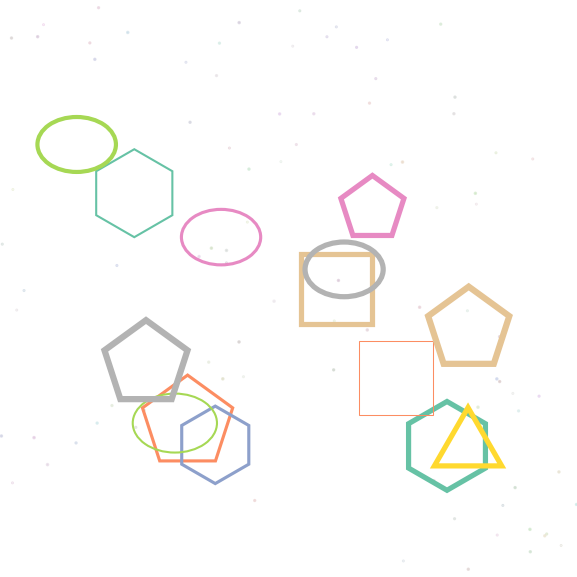[{"shape": "hexagon", "thickness": 2.5, "radius": 0.38, "center": [0.774, 0.227]}, {"shape": "hexagon", "thickness": 1, "radius": 0.38, "center": [0.233, 0.665]}, {"shape": "square", "thickness": 0.5, "radius": 0.32, "center": [0.686, 0.345]}, {"shape": "pentagon", "thickness": 1.5, "radius": 0.41, "center": [0.325, 0.267]}, {"shape": "hexagon", "thickness": 1.5, "radius": 0.34, "center": [0.373, 0.229]}, {"shape": "pentagon", "thickness": 2.5, "radius": 0.29, "center": [0.645, 0.638]}, {"shape": "oval", "thickness": 1.5, "radius": 0.34, "center": [0.383, 0.589]}, {"shape": "oval", "thickness": 2, "radius": 0.34, "center": [0.133, 0.749]}, {"shape": "oval", "thickness": 1, "radius": 0.36, "center": [0.303, 0.267]}, {"shape": "triangle", "thickness": 2.5, "radius": 0.34, "center": [0.81, 0.226]}, {"shape": "square", "thickness": 2.5, "radius": 0.31, "center": [0.582, 0.499]}, {"shape": "pentagon", "thickness": 3, "radius": 0.37, "center": [0.812, 0.429]}, {"shape": "oval", "thickness": 2.5, "radius": 0.34, "center": [0.596, 0.533]}, {"shape": "pentagon", "thickness": 3, "radius": 0.38, "center": [0.253, 0.369]}]